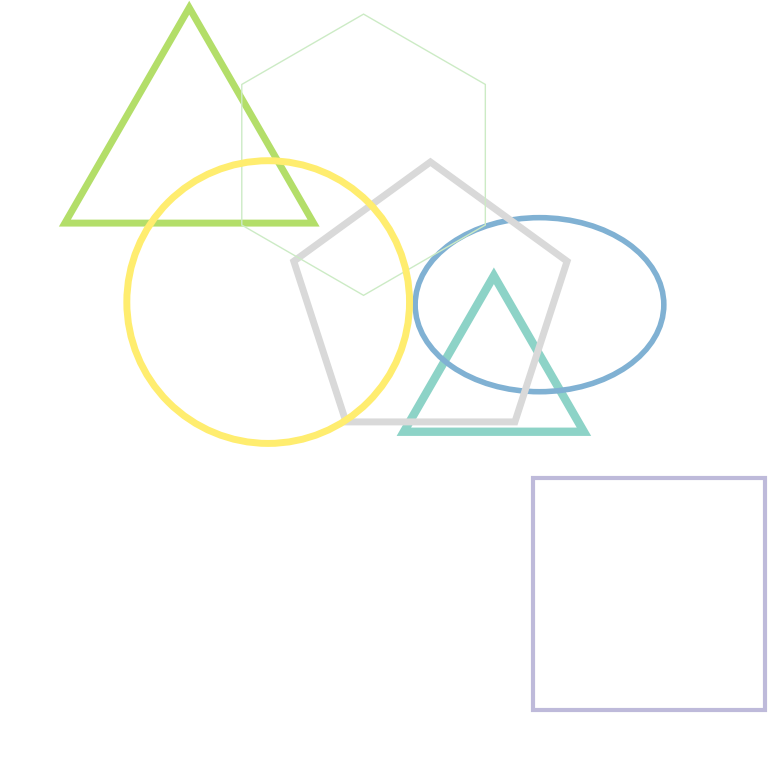[{"shape": "triangle", "thickness": 3, "radius": 0.68, "center": [0.641, 0.507]}, {"shape": "square", "thickness": 1.5, "radius": 0.75, "center": [0.843, 0.228]}, {"shape": "oval", "thickness": 2, "radius": 0.81, "center": [0.701, 0.604]}, {"shape": "triangle", "thickness": 2.5, "radius": 0.93, "center": [0.246, 0.803]}, {"shape": "pentagon", "thickness": 2.5, "radius": 0.93, "center": [0.559, 0.603]}, {"shape": "hexagon", "thickness": 0.5, "radius": 0.91, "center": [0.472, 0.799]}, {"shape": "circle", "thickness": 2.5, "radius": 0.92, "center": [0.348, 0.608]}]